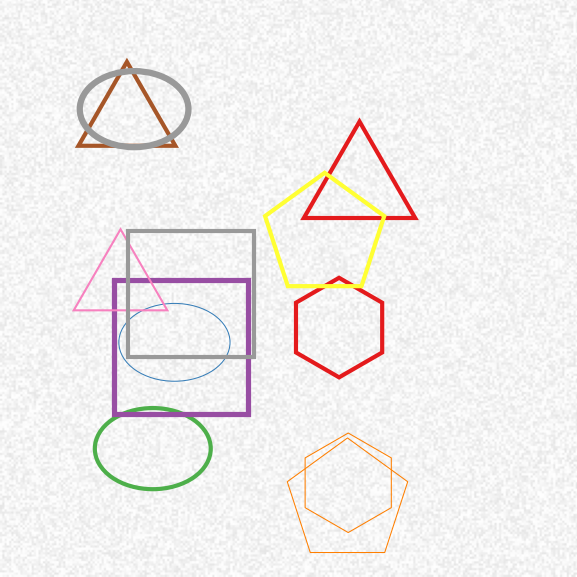[{"shape": "triangle", "thickness": 2, "radius": 0.56, "center": [0.623, 0.677]}, {"shape": "hexagon", "thickness": 2, "radius": 0.43, "center": [0.587, 0.432]}, {"shape": "oval", "thickness": 0.5, "radius": 0.48, "center": [0.302, 0.406]}, {"shape": "oval", "thickness": 2, "radius": 0.5, "center": [0.265, 0.222]}, {"shape": "square", "thickness": 2.5, "radius": 0.58, "center": [0.313, 0.398]}, {"shape": "hexagon", "thickness": 0.5, "radius": 0.43, "center": [0.603, 0.163]}, {"shape": "pentagon", "thickness": 0.5, "radius": 0.55, "center": [0.602, 0.131]}, {"shape": "pentagon", "thickness": 2, "radius": 0.54, "center": [0.562, 0.591]}, {"shape": "triangle", "thickness": 2, "radius": 0.48, "center": [0.22, 0.795]}, {"shape": "triangle", "thickness": 1, "radius": 0.47, "center": [0.209, 0.509]}, {"shape": "square", "thickness": 2, "radius": 0.55, "center": [0.331, 0.491]}, {"shape": "oval", "thickness": 3, "radius": 0.47, "center": [0.232, 0.81]}]